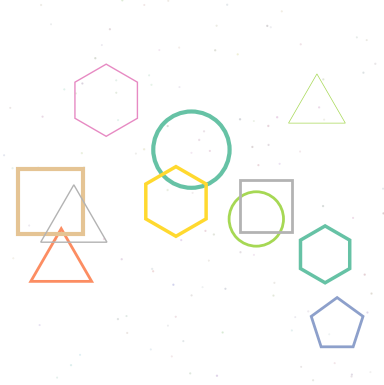[{"shape": "hexagon", "thickness": 2.5, "radius": 0.37, "center": [0.844, 0.339]}, {"shape": "circle", "thickness": 3, "radius": 0.5, "center": [0.497, 0.611]}, {"shape": "triangle", "thickness": 2, "radius": 0.46, "center": [0.159, 0.315]}, {"shape": "pentagon", "thickness": 2, "radius": 0.35, "center": [0.876, 0.156]}, {"shape": "hexagon", "thickness": 1, "radius": 0.47, "center": [0.276, 0.74]}, {"shape": "circle", "thickness": 2, "radius": 0.35, "center": [0.666, 0.431]}, {"shape": "triangle", "thickness": 0.5, "radius": 0.43, "center": [0.823, 0.723]}, {"shape": "hexagon", "thickness": 2.5, "radius": 0.45, "center": [0.457, 0.477]}, {"shape": "square", "thickness": 3, "radius": 0.42, "center": [0.132, 0.477]}, {"shape": "square", "thickness": 2, "radius": 0.34, "center": [0.691, 0.465]}, {"shape": "triangle", "thickness": 1, "radius": 0.5, "center": [0.192, 0.421]}]